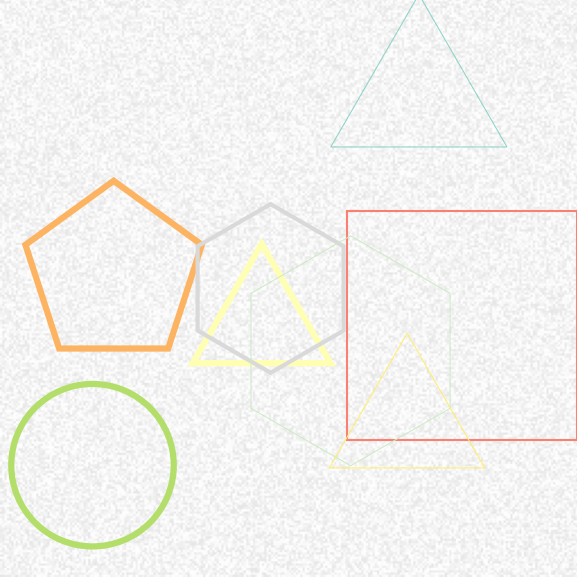[{"shape": "triangle", "thickness": 0.5, "radius": 0.88, "center": [0.725, 0.833]}, {"shape": "triangle", "thickness": 3, "radius": 0.69, "center": [0.453, 0.439]}, {"shape": "square", "thickness": 1, "radius": 0.99, "center": [0.8, 0.436]}, {"shape": "pentagon", "thickness": 3, "radius": 0.8, "center": [0.197, 0.526]}, {"shape": "circle", "thickness": 3, "radius": 0.7, "center": [0.16, 0.194]}, {"shape": "hexagon", "thickness": 2, "radius": 0.73, "center": [0.469, 0.5]}, {"shape": "hexagon", "thickness": 0.5, "radius": 1.0, "center": [0.607, 0.392]}, {"shape": "triangle", "thickness": 0.5, "radius": 0.78, "center": [0.705, 0.267]}]